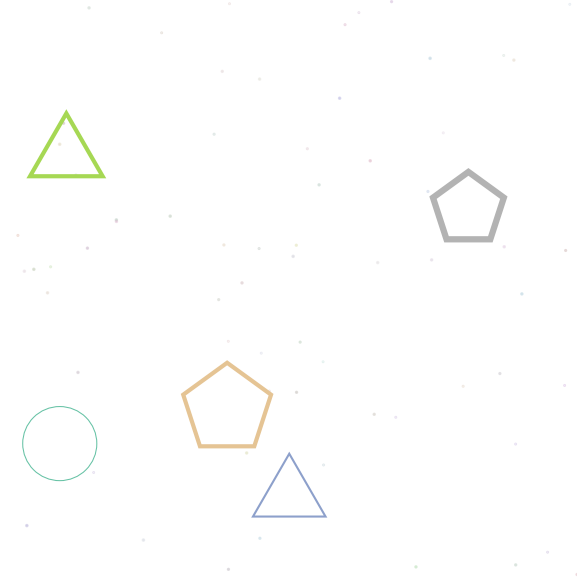[{"shape": "circle", "thickness": 0.5, "radius": 0.32, "center": [0.103, 0.231]}, {"shape": "triangle", "thickness": 1, "radius": 0.36, "center": [0.501, 0.141]}, {"shape": "triangle", "thickness": 2, "radius": 0.36, "center": [0.115, 0.73]}, {"shape": "pentagon", "thickness": 2, "radius": 0.4, "center": [0.393, 0.291]}, {"shape": "pentagon", "thickness": 3, "radius": 0.32, "center": [0.811, 0.637]}]